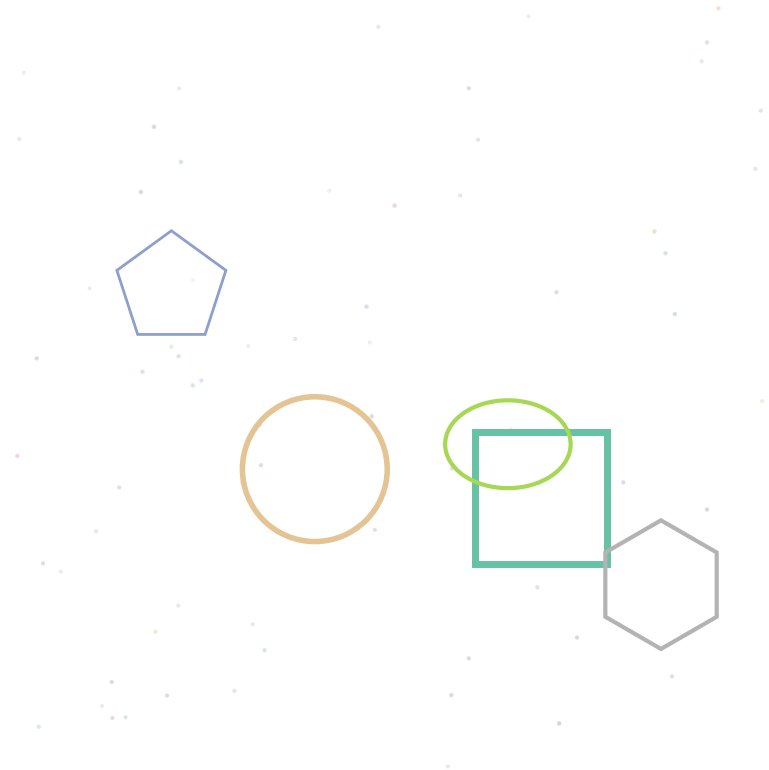[{"shape": "square", "thickness": 2.5, "radius": 0.43, "center": [0.703, 0.353]}, {"shape": "pentagon", "thickness": 1, "radius": 0.37, "center": [0.223, 0.626]}, {"shape": "oval", "thickness": 1.5, "radius": 0.41, "center": [0.66, 0.423]}, {"shape": "circle", "thickness": 2, "radius": 0.47, "center": [0.409, 0.391]}, {"shape": "hexagon", "thickness": 1.5, "radius": 0.42, "center": [0.858, 0.241]}]